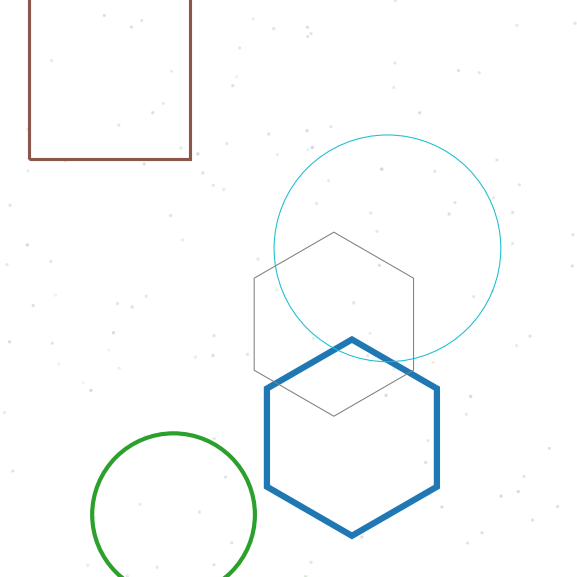[{"shape": "hexagon", "thickness": 3, "radius": 0.85, "center": [0.609, 0.241]}, {"shape": "circle", "thickness": 2, "radius": 0.7, "center": [0.301, 0.108]}, {"shape": "square", "thickness": 1.5, "radius": 0.7, "center": [0.189, 0.863]}, {"shape": "hexagon", "thickness": 0.5, "radius": 0.8, "center": [0.578, 0.438]}, {"shape": "circle", "thickness": 0.5, "radius": 0.98, "center": [0.671, 0.569]}]